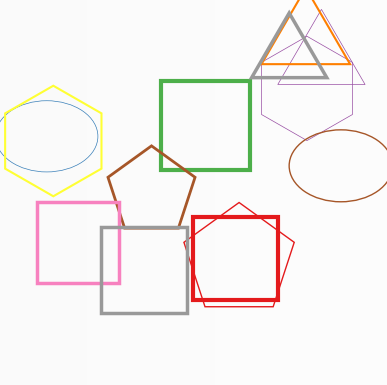[{"shape": "square", "thickness": 3, "radius": 0.54, "center": [0.608, 0.329]}, {"shape": "pentagon", "thickness": 1, "radius": 0.75, "center": [0.617, 0.324]}, {"shape": "oval", "thickness": 0.5, "radius": 0.66, "center": [0.121, 0.646]}, {"shape": "square", "thickness": 3, "radius": 0.57, "center": [0.531, 0.674]}, {"shape": "triangle", "thickness": 0.5, "radius": 0.65, "center": [0.83, 0.846]}, {"shape": "hexagon", "thickness": 0.5, "radius": 0.68, "center": [0.792, 0.77]}, {"shape": "triangle", "thickness": 1.5, "radius": 0.66, "center": [0.789, 0.899]}, {"shape": "hexagon", "thickness": 1.5, "radius": 0.72, "center": [0.138, 0.634]}, {"shape": "pentagon", "thickness": 2, "radius": 0.59, "center": [0.391, 0.503]}, {"shape": "oval", "thickness": 1, "radius": 0.67, "center": [0.88, 0.569]}, {"shape": "square", "thickness": 2.5, "radius": 0.53, "center": [0.202, 0.37]}, {"shape": "square", "thickness": 2.5, "radius": 0.56, "center": [0.372, 0.299]}, {"shape": "triangle", "thickness": 2.5, "radius": 0.56, "center": [0.746, 0.854]}]